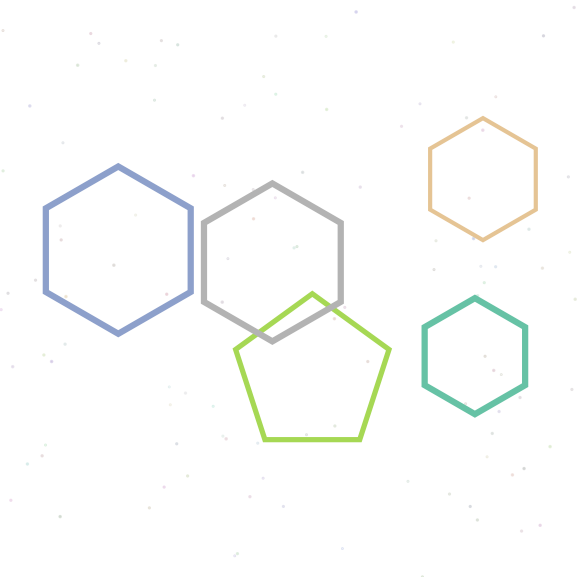[{"shape": "hexagon", "thickness": 3, "radius": 0.5, "center": [0.822, 0.382]}, {"shape": "hexagon", "thickness": 3, "radius": 0.72, "center": [0.205, 0.566]}, {"shape": "pentagon", "thickness": 2.5, "radius": 0.7, "center": [0.541, 0.351]}, {"shape": "hexagon", "thickness": 2, "radius": 0.53, "center": [0.836, 0.689]}, {"shape": "hexagon", "thickness": 3, "radius": 0.68, "center": [0.472, 0.545]}]